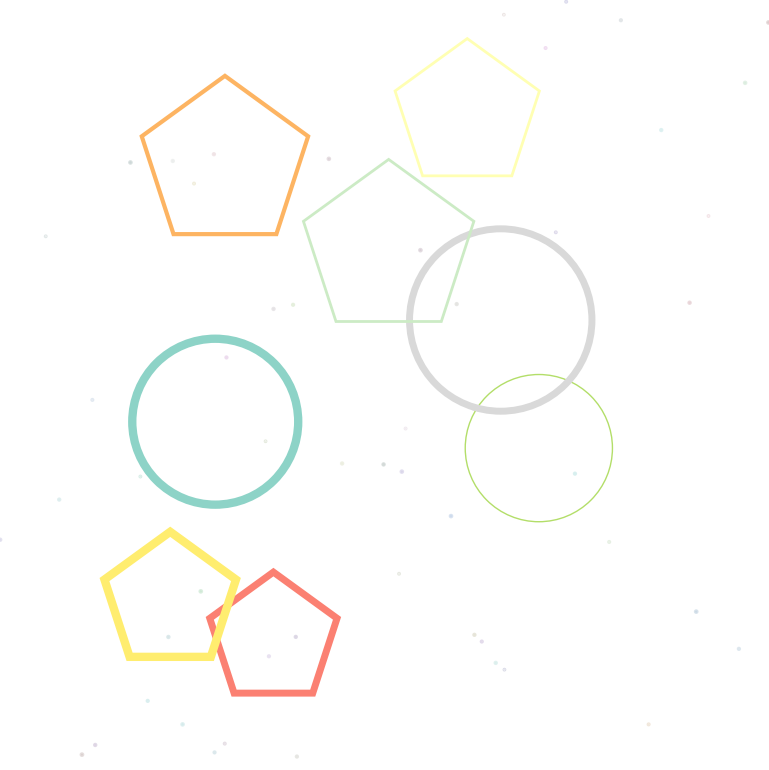[{"shape": "circle", "thickness": 3, "radius": 0.54, "center": [0.28, 0.452]}, {"shape": "pentagon", "thickness": 1, "radius": 0.49, "center": [0.607, 0.851]}, {"shape": "pentagon", "thickness": 2.5, "radius": 0.43, "center": [0.355, 0.17]}, {"shape": "pentagon", "thickness": 1.5, "radius": 0.57, "center": [0.292, 0.788]}, {"shape": "circle", "thickness": 0.5, "radius": 0.48, "center": [0.7, 0.418]}, {"shape": "circle", "thickness": 2.5, "radius": 0.59, "center": [0.65, 0.584]}, {"shape": "pentagon", "thickness": 1, "radius": 0.58, "center": [0.505, 0.677]}, {"shape": "pentagon", "thickness": 3, "radius": 0.45, "center": [0.221, 0.22]}]